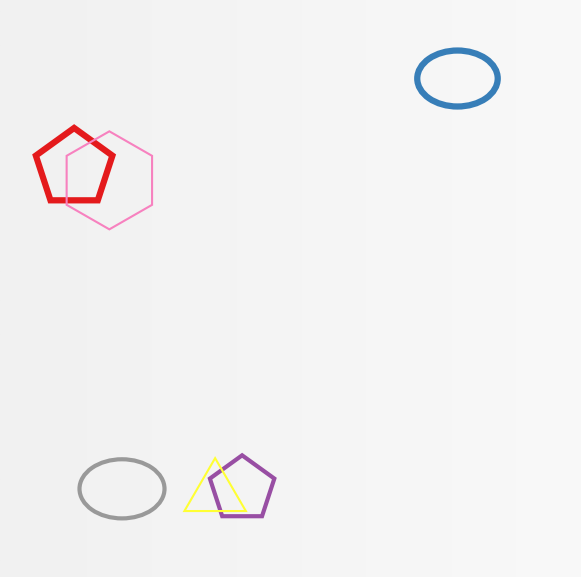[{"shape": "pentagon", "thickness": 3, "radius": 0.35, "center": [0.128, 0.708]}, {"shape": "oval", "thickness": 3, "radius": 0.35, "center": [0.787, 0.863]}, {"shape": "pentagon", "thickness": 2, "radius": 0.29, "center": [0.417, 0.152]}, {"shape": "triangle", "thickness": 1, "radius": 0.31, "center": [0.37, 0.145]}, {"shape": "hexagon", "thickness": 1, "radius": 0.42, "center": [0.188, 0.687]}, {"shape": "oval", "thickness": 2, "radius": 0.37, "center": [0.21, 0.153]}]